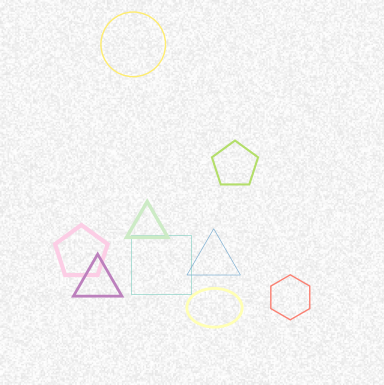[{"shape": "square", "thickness": 0.5, "radius": 0.39, "center": [0.418, 0.313]}, {"shape": "oval", "thickness": 2, "radius": 0.36, "center": [0.557, 0.201]}, {"shape": "hexagon", "thickness": 1, "radius": 0.29, "center": [0.754, 0.228]}, {"shape": "triangle", "thickness": 0.5, "radius": 0.4, "center": [0.555, 0.326]}, {"shape": "pentagon", "thickness": 1.5, "radius": 0.32, "center": [0.61, 0.572]}, {"shape": "pentagon", "thickness": 3, "radius": 0.36, "center": [0.211, 0.344]}, {"shape": "triangle", "thickness": 2, "radius": 0.36, "center": [0.254, 0.267]}, {"shape": "triangle", "thickness": 2.5, "radius": 0.31, "center": [0.382, 0.414]}, {"shape": "circle", "thickness": 1, "radius": 0.42, "center": [0.346, 0.885]}]